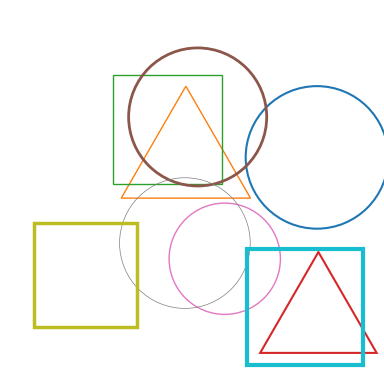[{"shape": "circle", "thickness": 1.5, "radius": 0.93, "center": [0.823, 0.591]}, {"shape": "triangle", "thickness": 1, "radius": 0.97, "center": [0.483, 0.582]}, {"shape": "square", "thickness": 1, "radius": 0.71, "center": [0.435, 0.664]}, {"shape": "triangle", "thickness": 1.5, "radius": 0.87, "center": [0.827, 0.171]}, {"shape": "circle", "thickness": 2, "radius": 0.9, "center": [0.513, 0.696]}, {"shape": "circle", "thickness": 1, "radius": 0.72, "center": [0.584, 0.328]}, {"shape": "circle", "thickness": 0.5, "radius": 0.85, "center": [0.48, 0.369]}, {"shape": "square", "thickness": 2.5, "radius": 0.67, "center": [0.222, 0.285]}, {"shape": "square", "thickness": 3, "radius": 0.75, "center": [0.793, 0.202]}]